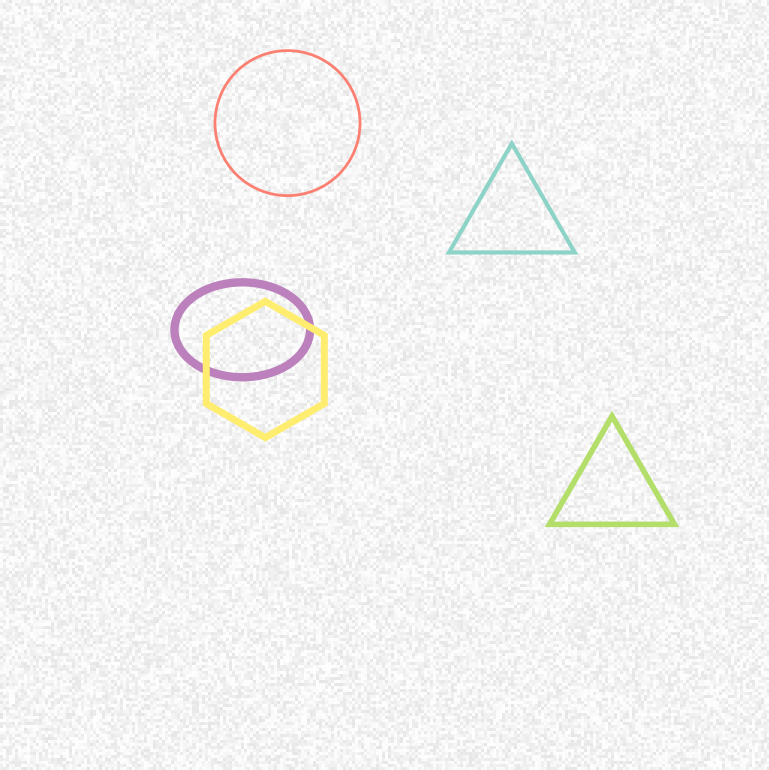[{"shape": "triangle", "thickness": 1.5, "radius": 0.47, "center": [0.665, 0.719]}, {"shape": "circle", "thickness": 1, "radius": 0.47, "center": [0.373, 0.84]}, {"shape": "triangle", "thickness": 2, "radius": 0.47, "center": [0.795, 0.366]}, {"shape": "oval", "thickness": 3, "radius": 0.44, "center": [0.315, 0.572]}, {"shape": "hexagon", "thickness": 2.5, "radius": 0.44, "center": [0.345, 0.52]}]